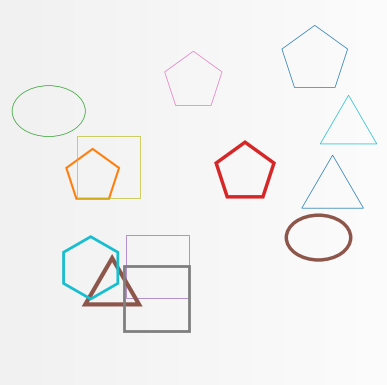[{"shape": "triangle", "thickness": 0.5, "radius": 0.46, "center": [0.858, 0.505]}, {"shape": "pentagon", "thickness": 0.5, "radius": 0.45, "center": [0.812, 0.845]}, {"shape": "pentagon", "thickness": 1.5, "radius": 0.36, "center": [0.239, 0.542]}, {"shape": "oval", "thickness": 0.5, "radius": 0.47, "center": [0.126, 0.711]}, {"shape": "pentagon", "thickness": 2.5, "radius": 0.39, "center": [0.632, 0.552]}, {"shape": "square", "thickness": 0.5, "radius": 0.41, "center": [0.406, 0.307]}, {"shape": "triangle", "thickness": 3, "radius": 0.4, "center": [0.289, 0.249]}, {"shape": "oval", "thickness": 2.5, "radius": 0.42, "center": [0.822, 0.383]}, {"shape": "pentagon", "thickness": 0.5, "radius": 0.39, "center": [0.499, 0.789]}, {"shape": "square", "thickness": 2, "radius": 0.42, "center": [0.404, 0.225]}, {"shape": "square", "thickness": 0.5, "radius": 0.4, "center": [0.28, 0.566]}, {"shape": "triangle", "thickness": 0.5, "radius": 0.42, "center": [0.899, 0.668]}, {"shape": "hexagon", "thickness": 2, "radius": 0.4, "center": [0.234, 0.304]}]